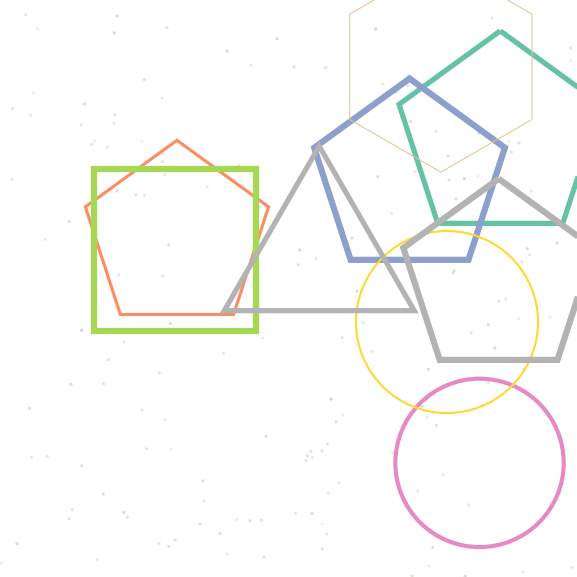[{"shape": "pentagon", "thickness": 2.5, "radius": 0.92, "center": [0.866, 0.761]}, {"shape": "pentagon", "thickness": 1.5, "radius": 0.83, "center": [0.306, 0.589]}, {"shape": "pentagon", "thickness": 3, "radius": 0.87, "center": [0.709, 0.69]}, {"shape": "circle", "thickness": 2, "radius": 0.73, "center": [0.83, 0.198]}, {"shape": "square", "thickness": 3, "radius": 0.7, "center": [0.303, 0.567]}, {"shape": "circle", "thickness": 1, "radius": 0.79, "center": [0.774, 0.441]}, {"shape": "hexagon", "thickness": 0.5, "radius": 0.91, "center": [0.763, 0.883]}, {"shape": "triangle", "thickness": 2.5, "radius": 0.95, "center": [0.553, 0.556]}, {"shape": "pentagon", "thickness": 3, "radius": 0.87, "center": [0.863, 0.516]}]